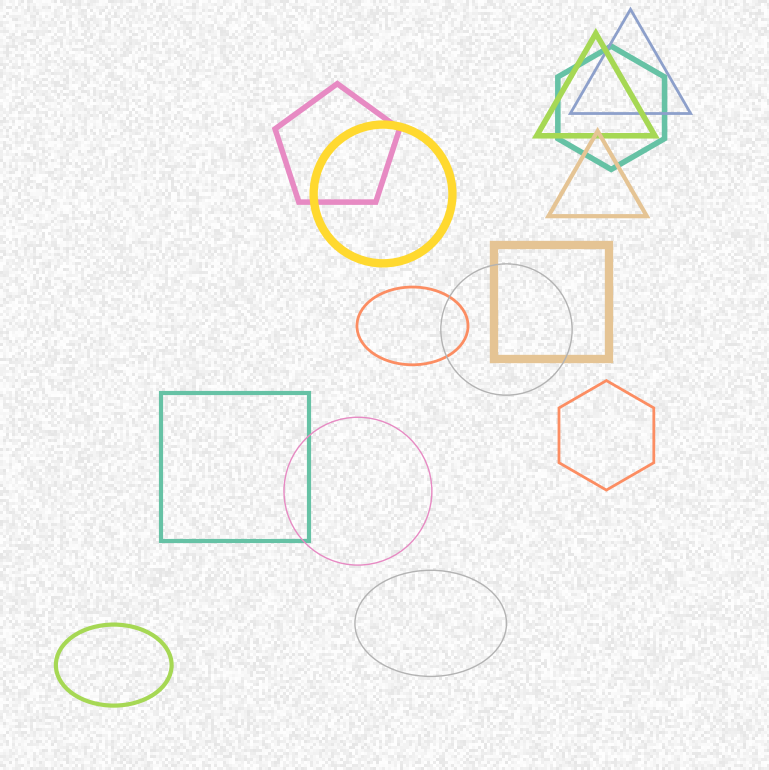[{"shape": "square", "thickness": 1.5, "radius": 0.48, "center": [0.305, 0.394]}, {"shape": "hexagon", "thickness": 2, "radius": 0.4, "center": [0.794, 0.86]}, {"shape": "oval", "thickness": 1, "radius": 0.36, "center": [0.536, 0.577]}, {"shape": "hexagon", "thickness": 1, "radius": 0.36, "center": [0.788, 0.435]}, {"shape": "triangle", "thickness": 1, "radius": 0.45, "center": [0.819, 0.898]}, {"shape": "circle", "thickness": 0.5, "radius": 0.48, "center": [0.465, 0.362]}, {"shape": "pentagon", "thickness": 2, "radius": 0.42, "center": [0.438, 0.806]}, {"shape": "triangle", "thickness": 2, "radius": 0.44, "center": [0.774, 0.868]}, {"shape": "oval", "thickness": 1.5, "radius": 0.38, "center": [0.148, 0.136]}, {"shape": "circle", "thickness": 3, "radius": 0.45, "center": [0.497, 0.748]}, {"shape": "square", "thickness": 3, "radius": 0.37, "center": [0.716, 0.608]}, {"shape": "triangle", "thickness": 1.5, "radius": 0.37, "center": [0.776, 0.756]}, {"shape": "oval", "thickness": 0.5, "radius": 0.49, "center": [0.559, 0.19]}, {"shape": "circle", "thickness": 0.5, "radius": 0.43, "center": [0.658, 0.572]}]